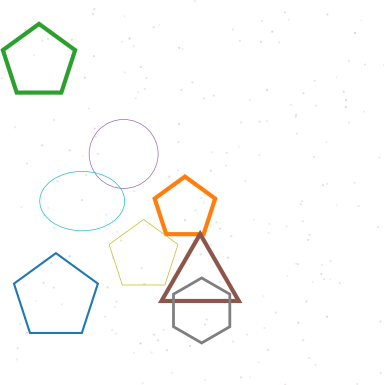[{"shape": "pentagon", "thickness": 1.5, "radius": 0.57, "center": [0.145, 0.228]}, {"shape": "pentagon", "thickness": 3, "radius": 0.41, "center": [0.48, 0.459]}, {"shape": "pentagon", "thickness": 3, "radius": 0.49, "center": [0.101, 0.839]}, {"shape": "circle", "thickness": 0.5, "radius": 0.45, "center": [0.321, 0.6]}, {"shape": "triangle", "thickness": 3, "radius": 0.58, "center": [0.52, 0.276]}, {"shape": "hexagon", "thickness": 2, "radius": 0.42, "center": [0.524, 0.194]}, {"shape": "pentagon", "thickness": 0.5, "radius": 0.47, "center": [0.373, 0.336]}, {"shape": "oval", "thickness": 0.5, "radius": 0.55, "center": [0.214, 0.478]}]